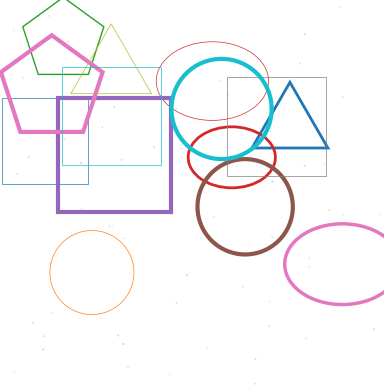[{"shape": "triangle", "thickness": 2, "radius": 0.57, "center": [0.753, 0.672]}, {"shape": "square", "thickness": 0.5, "radius": 0.56, "center": [0.116, 0.634]}, {"shape": "circle", "thickness": 0.5, "radius": 0.55, "center": [0.239, 0.292]}, {"shape": "pentagon", "thickness": 1, "radius": 0.55, "center": [0.164, 0.896]}, {"shape": "oval", "thickness": 0.5, "radius": 0.73, "center": [0.552, 0.789]}, {"shape": "oval", "thickness": 2, "radius": 0.57, "center": [0.602, 0.591]}, {"shape": "square", "thickness": 3, "radius": 0.74, "center": [0.297, 0.597]}, {"shape": "circle", "thickness": 3, "radius": 0.62, "center": [0.637, 0.463]}, {"shape": "oval", "thickness": 2.5, "radius": 0.75, "center": [0.889, 0.314]}, {"shape": "pentagon", "thickness": 3, "radius": 0.69, "center": [0.134, 0.77]}, {"shape": "square", "thickness": 0.5, "radius": 0.64, "center": [0.717, 0.671]}, {"shape": "triangle", "thickness": 0.5, "radius": 0.61, "center": [0.289, 0.817]}, {"shape": "square", "thickness": 0.5, "radius": 0.64, "center": [0.289, 0.699]}, {"shape": "circle", "thickness": 3, "radius": 0.65, "center": [0.575, 0.717]}]